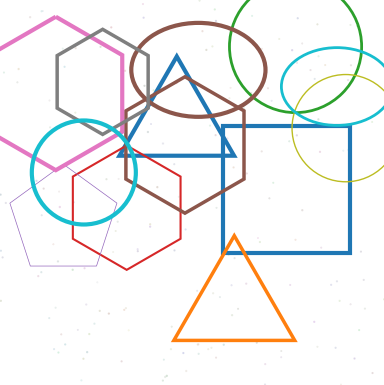[{"shape": "square", "thickness": 3, "radius": 0.83, "center": [0.744, 0.508]}, {"shape": "triangle", "thickness": 3, "radius": 0.86, "center": [0.459, 0.681]}, {"shape": "triangle", "thickness": 2.5, "radius": 0.91, "center": [0.609, 0.206]}, {"shape": "circle", "thickness": 2, "radius": 0.86, "center": [0.768, 0.879]}, {"shape": "hexagon", "thickness": 1.5, "radius": 0.81, "center": [0.329, 0.461]}, {"shape": "pentagon", "thickness": 0.5, "radius": 0.73, "center": [0.165, 0.427]}, {"shape": "oval", "thickness": 3, "radius": 0.87, "center": [0.515, 0.819]}, {"shape": "hexagon", "thickness": 2.5, "radius": 0.89, "center": [0.48, 0.623]}, {"shape": "hexagon", "thickness": 3, "radius": 1.0, "center": [0.145, 0.757]}, {"shape": "hexagon", "thickness": 2.5, "radius": 0.68, "center": [0.267, 0.787]}, {"shape": "circle", "thickness": 1, "radius": 0.7, "center": [0.898, 0.667]}, {"shape": "circle", "thickness": 3, "radius": 0.68, "center": [0.218, 0.552]}, {"shape": "oval", "thickness": 2, "radius": 0.72, "center": [0.875, 0.775]}]